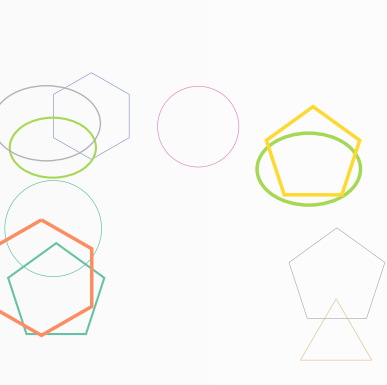[{"shape": "pentagon", "thickness": 1.5, "radius": 0.65, "center": [0.145, 0.238]}, {"shape": "circle", "thickness": 0.5, "radius": 0.62, "center": [0.137, 0.406]}, {"shape": "hexagon", "thickness": 2.5, "radius": 0.75, "center": [0.107, 0.279]}, {"shape": "hexagon", "thickness": 0.5, "radius": 0.56, "center": [0.236, 0.699]}, {"shape": "circle", "thickness": 0.5, "radius": 0.52, "center": [0.512, 0.671]}, {"shape": "oval", "thickness": 2.5, "radius": 0.67, "center": [0.797, 0.561]}, {"shape": "oval", "thickness": 1.5, "radius": 0.56, "center": [0.136, 0.616]}, {"shape": "pentagon", "thickness": 2.5, "radius": 0.63, "center": [0.808, 0.596]}, {"shape": "triangle", "thickness": 0.5, "radius": 0.53, "center": [0.867, 0.118]}, {"shape": "pentagon", "thickness": 0.5, "radius": 0.65, "center": [0.87, 0.278]}, {"shape": "oval", "thickness": 1, "radius": 0.7, "center": [0.12, 0.68]}]